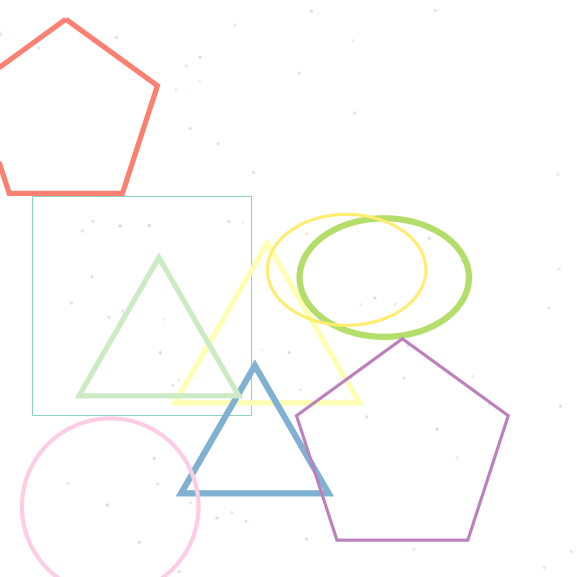[{"shape": "square", "thickness": 0.5, "radius": 0.95, "center": [0.244, 0.47]}, {"shape": "triangle", "thickness": 2.5, "radius": 0.92, "center": [0.462, 0.394]}, {"shape": "pentagon", "thickness": 2.5, "radius": 0.83, "center": [0.114, 0.799]}, {"shape": "triangle", "thickness": 3, "radius": 0.74, "center": [0.441, 0.219]}, {"shape": "oval", "thickness": 3, "radius": 0.73, "center": [0.665, 0.518]}, {"shape": "circle", "thickness": 2, "radius": 0.76, "center": [0.191, 0.122]}, {"shape": "pentagon", "thickness": 1.5, "radius": 0.96, "center": [0.697, 0.22]}, {"shape": "triangle", "thickness": 2.5, "radius": 0.8, "center": [0.275, 0.394]}, {"shape": "oval", "thickness": 1.5, "radius": 0.69, "center": [0.6, 0.532]}]